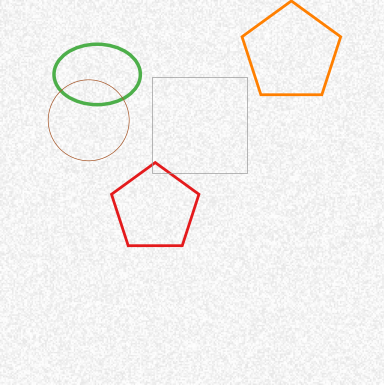[{"shape": "pentagon", "thickness": 2, "radius": 0.6, "center": [0.403, 0.458]}, {"shape": "oval", "thickness": 2.5, "radius": 0.56, "center": [0.252, 0.807]}, {"shape": "pentagon", "thickness": 2, "radius": 0.67, "center": [0.757, 0.863]}, {"shape": "circle", "thickness": 0.5, "radius": 0.53, "center": [0.23, 0.688]}, {"shape": "square", "thickness": 0.5, "radius": 0.62, "center": [0.518, 0.676]}]